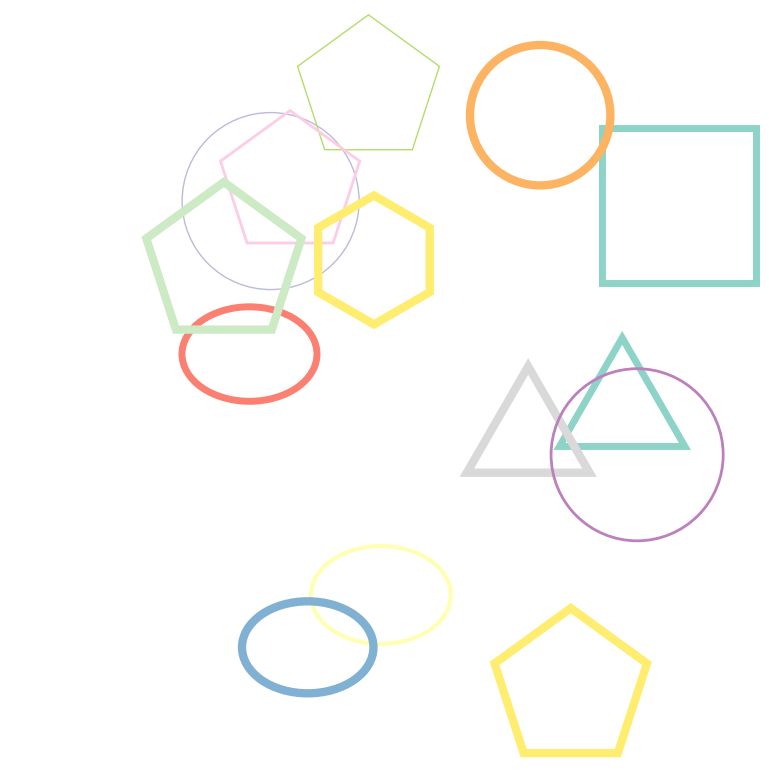[{"shape": "square", "thickness": 2.5, "radius": 0.5, "center": [0.882, 0.733]}, {"shape": "triangle", "thickness": 2.5, "radius": 0.47, "center": [0.808, 0.467]}, {"shape": "oval", "thickness": 1.5, "radius": 0.45, "center": [0.495, 0.227]}, {"shape": "circle", "thickness": 0.5, "radius": 0.57, "center": [0.351, 0.739]}, {"shape": "oval", "thickness": 2.5, "radius": 0.44, "center": [0.324, 0.54]}, {"shape": "oval", "thickness": 3, "radius": 0.43, "center": [0.4, 0.159]}, {"shape": "circle", "thickness": 3, "radius": 0.46, "center": [0.702, 0.85]}, {"shape": "pentagon", "thickness": 0.5, "radius": 0.48, "center": [0.479, 0.884]}, {"shape": "pentagon", "thickness": 1, "radius": 0.48, "center": [0.377, 0.761]}, {"shape": "triangle", "thickness": 3, "radius": 0.46, "center": [0.686, 0.432]}, {"shape": "circle", "thickness": 1, "radius": 0.56, "center": [0.827, 0.409]}, {"shape": "pentagon", "thickness": 3, "radius": 0.53, "center": [0.291, 0.658]}, {"shape": "hexagon", "thickness": 3, "radius": 0.42, "center": [0.486, 0.662]}, {"shape": "pentagon", "thickness": 3, "radius": 0.52, "center": [0.741, 0.106]}]